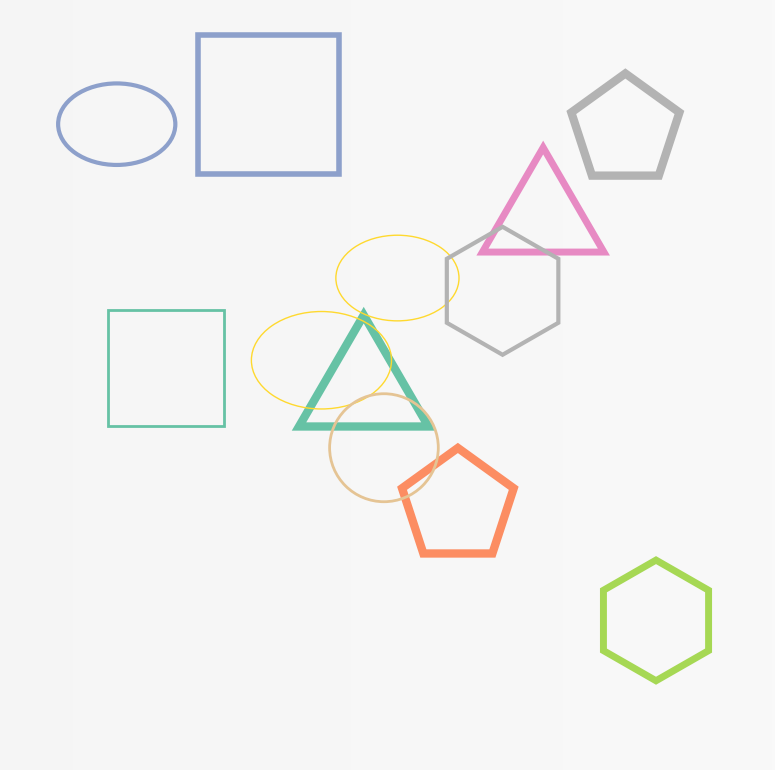[{"shape": "triangle", "thickness": 3, "radius": 0.48, "center": [0.469, 0.494]}, {"shape": "square", "thickness": 1, "radius": 0.38, "center": [0.214, 0.522]}, {"shape": "pentagon", "thickness": 3, "radius": 0.38, "center": [0.591, 0.342]}, {"shape": "square", "thickness": 2, "radius": 0.45, "center": [0.346, 0.864]}, {"shape": "oval", "thickness": 1.5, "radius": 0.38, "center": [0.151, 0.839]}, {"shape": "triangle", "thickness": 2.5, "radius": 0.45, "center": [0.701, 0.718]}, {"shape": "hexagon", "thickness": 2.5, "radius": 0.39, "center": [0.846, 0.194]}, {"shape": "oval", "thickness": 0.5, "radius": 0.4, "center": [0.513, 0.639]}, {"shape": "oval", "thickness": 0.5, "radius": 0.45, "center": [0.415, 0.532]}, {"shape": "circle", "thickness": 1, "radius": 0.35, "center": [0.495, 0.419]}, {"shape": "pentagon", "thickness": 3, "radius": 0.37, "center": [0.807, 0.831]}, {"shape": "hexagon", "thickness": 1.5, "radius": 0.42, "center": [0.648, 0.622]}]